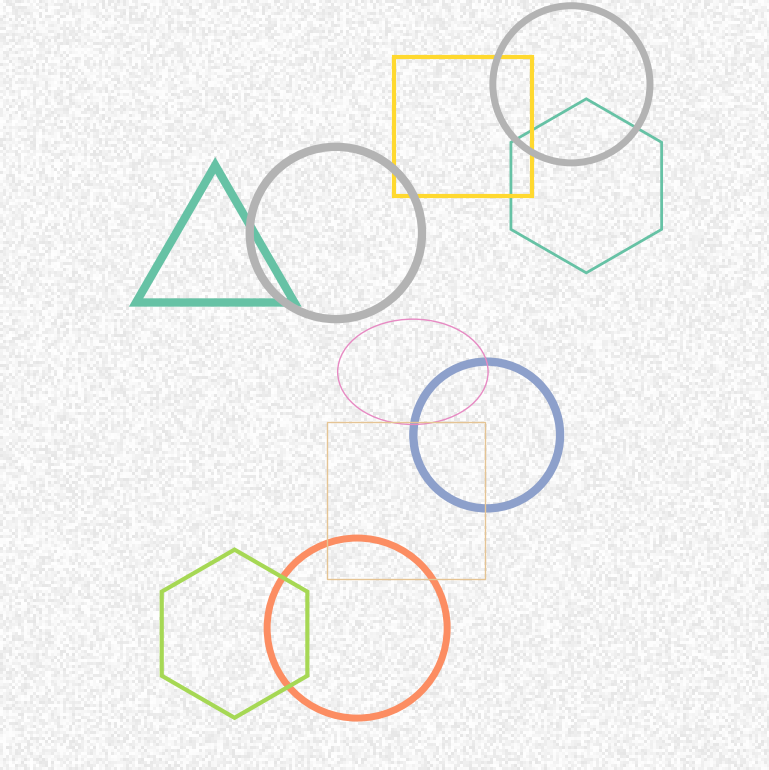[{"shape": "triangle", "thickness": 3, "radius": 0.59, "center": [0.28, 0.667]}, {"shape": "hexagon", "thickness": 1, "radius": 0.57, "center": [0.761, 0.759]}, {"shape": "circle", "thickness": 2.5, "radius": 0.58, "center": [0.464, 0.184]}, {"shape": "circle", "thickness": 3, "radius": 0.48, "center": [0.632, 0.435]}, {"shape": "oval", "thickness": 0.5, "radius": 0.49, "center": [0.536, 0.517]}, {"shape": "hexagon", "thickness": 1.5, "radius": 0.55, "center": [0.305, 0.177]}, {"shape": "square", "thickness": 1.5, "radius": 0.45, "center": [0.601, 0.836]}, {"shape": "square", "thickness": 0.5, "radius": 0.51, "center": [0.528, 0.35]}, {"shape": "circle", "thickness": 2.5, "radius": 0.51, "center": [0.742, 0.891]}, {"shape": "circle", "thickness": 3, "radius": 0.56, "center": [0.436, 0.697]}]